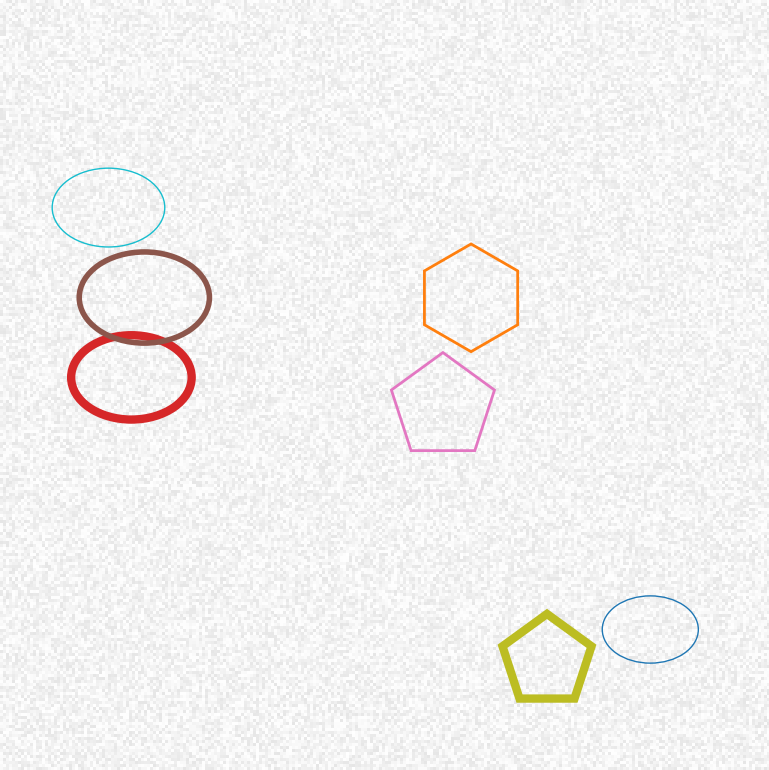[{"shape": "oval", "thickness": 0.5, "radius": 0.31, "center": [0.845, 0.182]}, {"shape": "hexagon", "thickness": 1, "radius": 0.35, "center": [0.612, 0.613]}, {"shape": "oval", "thickness": 3, "radius": 0.39, "center": [0.171, 0.51]}, {"shape": "oval", "thickness": 2, "radius": 0.42, "center": [0.187, 0.614]}, {"shape": "pentagon", "thickness": 1, "radius": 0.35, "center": [0.575, 0.472]}, {"shape": "pentagon", "thickness": 3, "radius": 0.3, "center": [0.71, 0.142]}, {"shape": "oval", "thickness": 0.5, "radius": 0.37, "center": [0.141, 0.73]}]